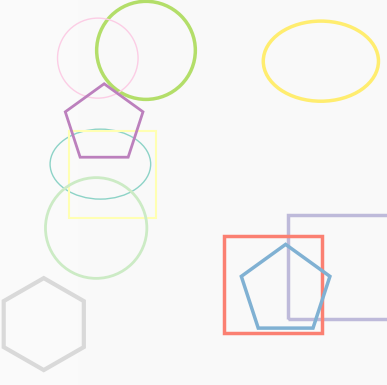[{"shape": "oval", "thickness": 1, "radius": 0.65, "center": [0.259, 0.574]}, {"shape": "square", "thickness": 1.5, "radius": 0.57, "center": [0.29, 0.548]}, {"shape": "square", "thickness": 2.5, "radius": 0.67, "center": [0.877, 0.307]}, {"shape": "square", "thickness": 2.5, "radius": 0.63, "center": [0.704, 0.261]}, {"shape": "pentagon", "thickness": 2.5, "radius": 0.6, "center": [0.737, 0.245]}, {"shape": "circle", "thickness": 2.5, "radius": 0.64, "center": [0.377, 0.869]}, {"shape": "circle", "thickness": 1, "radius": 0.52, "center": [0.252, 0.849]}, {"shape": "hexagon", "thickness": 3, "radius": 0.6, "center": [0.113, 0.158]}, {"shape": "pentagon", "thickness": 2, "radius": 0.53, "center": [0.269, 0.677]}, {"shape": "circle", "thickness": 2, "radius": 0.65, "center": [0.248, 0.408]}, {"shape": "oval", "thickness": 2.5, "radius": 0.74, "center": [0.828, 0.841]}]